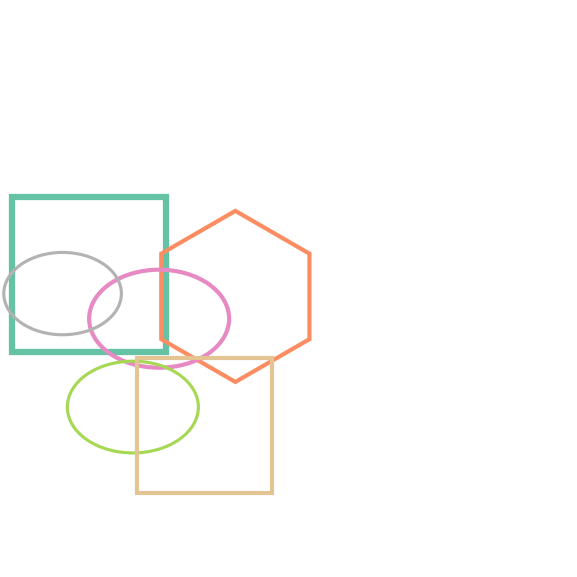[{"shape": "square", "thickness": 3, "radius": 0.67, "center": [0.154, 0.524]}, {"shape": "hexagon", "thickness": 2, "radius": 0.74, "center": [0.408, 0.486]}, {"shape": "oval", "thickness": 2, "radius": 0.61, "center": [0.276, 0.447]}, {"shape": "oval", "thickness": 1.5, "radius": 0.57, "center": [0.23, 0.294]}, {"shape": "square", "thickness": 2, "radius": 0.58, "center": [0.354, 0.262]}, {"shape": "oval", "thickness": 1.5, "radius": 0.51, "center": [0.108, 0.491]}]